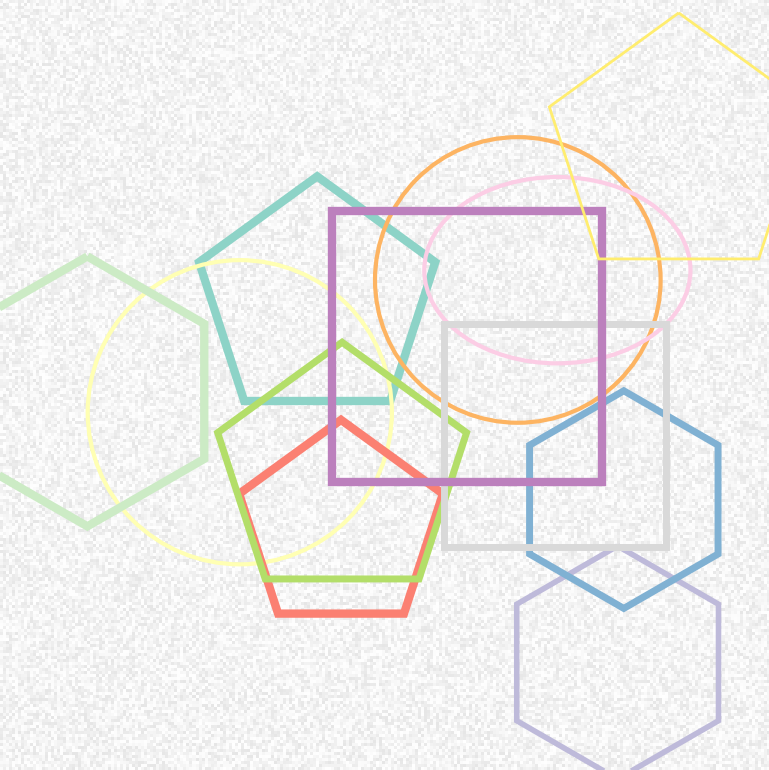[{"shape": "pentagon", "thickness": 3, "radius": 0.81, "center": [0.412, 0.61]}, {"shape": "circle", "thickness": 1.5, "radius": 0.99, "center": [0.311, 0.465]}, {"shape": "hexagon", "thickness": 2, "radius": 0.76, "center": [0.802, 0.14]}, {"shape": "pentagon", "thickness": 3, "radius": 0.7, "center": [0.443, 0.316]}, {"shape": "hexagon", "thickness": 2.5, "radius": 0.71, "center": [0.81, 0.351]}, {"shape": "circle", "thickness": 1.5, "radius": 0.93, "center": [0.672, 0.636]}, {"shape": "pentagon", "thickness": 2.5, "radius": 0.85, "center": [0.444, 0.386]}, {"shape": "oval", "thickness": 1.5, "radius": 0.86, "center": [0.724, 0.649]}, {"shape": "square", "thickness": 2.5, "radius": 0.72, "center": [0.721, 0.435]}, {"shape": "square", "thickness": 3, "radius": 0.88, "center": [0.607, 0.55]}, {"shape": "hexagon", "thickness": 3, "radius": 0.88, "center": [0.113, 0.492]}, {"shape": "pentagon", "thickness": 1, "radius": 0.88, "center": [0.881, 0.807]}]